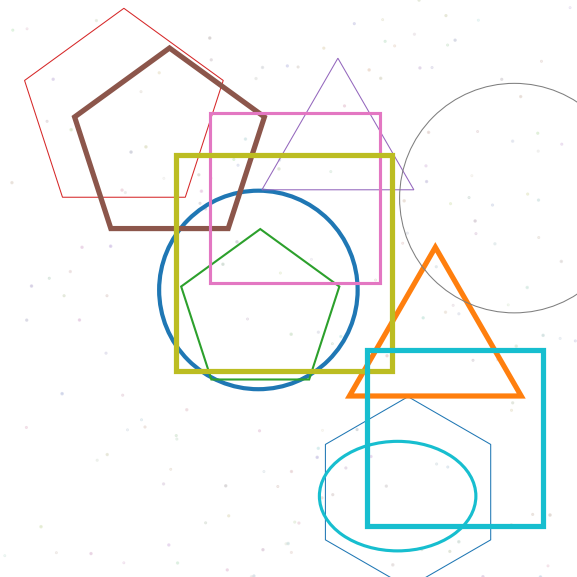[{"shape": "hexagon", "thickness": 0.5, "radius": 0.83, "center": [0.707, 0.147]}, {"shape": "circle", "thickness": 2, "radius": 0.86, "center": [0.447, 0.497]}, {"shape": "triangle", "thickness": 2.5, "radius": 0.86, "center": [0.754, 0.399]}, {"shape": "pentagon", "thickness": 1, "radius": 0.72, "center": [0.451, 0.459]}, {"shape": "pentagon", "thickness": 0.5, "radius": 0.9, "center": [0.215, 0.804]}, {"shape": "triangle", "thickness": 0.5, "radius": 0.76, "center": [0.585, 0.746]}, {"shape": "pentagon", "thickness": 2.5, "radius": 0.86, "center": [0.294, 0.743]}, {"shape": "square", "thickness": 1.5, "radius": 0.74, "center": [0.511, 0.656]}, {"shape": "circle", "thickness": 0.5, "radius": 0.99, "center": [0.891, 0.656]}, {"shape": "square", "thickness": 2.5, "radius": 0.93, "center": [0.492, 0.543]}, {"shape": "square", "thickness": 2.5, "radius": 0.76, "center": [0.788, 0.241]}, {"shape": "oval", "thickness": 1.5, "radius": 0.68, "center": [0.689, 0.14]}]